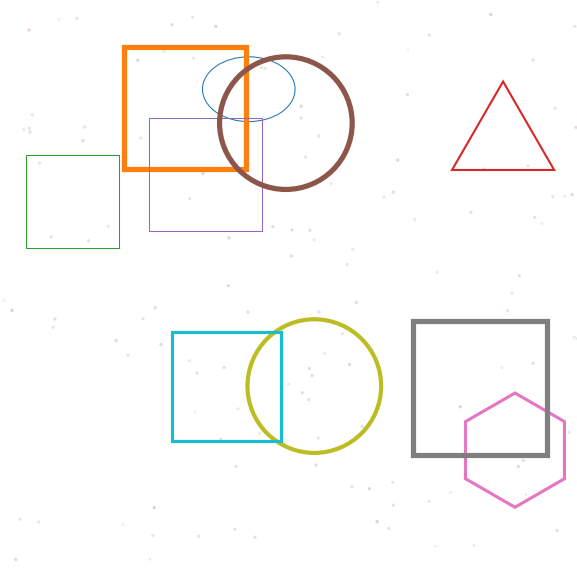[{"shape": "oval", "thickness": 0.5, "radius": 0.4, "center": [0.431, 0.845]}, {"shape": "square", "thickness": 2.5, "radius": 0.53, "center": [0.32, 0.812]}, {"shape": "square", "thickness": 0.5, "radius": 0.4, "center": [0.125, 0.651]}, {"shape": "triangle", "thickness": 1, "radius": 0.51, "center": [0.871, 0.756]}, {"shape": "square", "thickness": 0.5, "radius": 0.49, "center": [0.355, 0.697]}, {"shape": "circle", "thickness": 2.5, "radius": 0.57, "center": [0.495, 0.786]}, {"shape": "hexagon", "thickness": 1.5, "radius": 0.49, "center": [0.892, 0.22]}, {"shape": "square", "thickness": 2.5, "radius": 0.58, "center": [0.831, 0.327]}, {"shape": "circle", "thickness": 2, "radius": 0.58, "center": [0.544, 0.331]}, {"shape": "square", "thickness": 1.5, "radius": 0.47, "center": [0.393, 0.33]}]